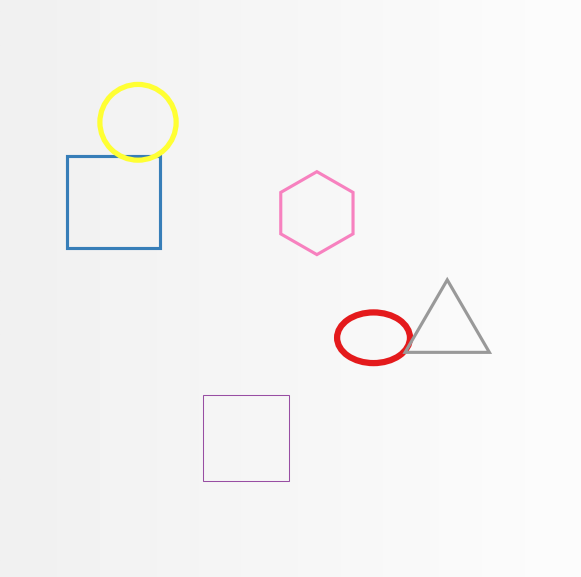[{"shape": "oval", "thickness": 3, "radius": 0.31, "center": [0.643, 0.414]}, {"shape": "square", "thickness": 1.5, "radius": 0.4, "center": [0.195, 0.649]}, {"shape": "square", "thickness": 0.5, "radius": 0.37, "center": [0.423, 0.241]}, {"shape": "circle", "thickness": 2.5, "radius": 0.33, "center": [0.237, 0.787]}, {"shape": "hexagon", "thickness": 1.5, "radius": 0.36, "center": [0.545, 0.63]}, {"shape": "triangle", "thickness": 1.5, "radius": 0.42, "center": [0.769, 0.431]}]